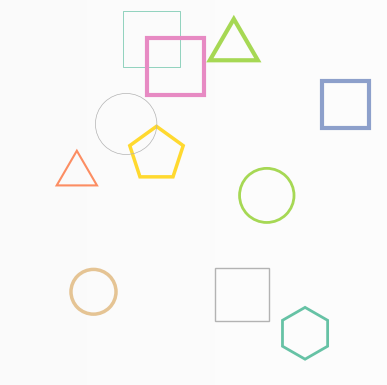[{"shape": "hexagon", "thickness": 2, "radius": 0.34, "center": [0.787, 0.134]}, {"shape": "square", "thickness": 0.5, "radius": 0.36, "center": [0.391, 0.9]}, {"shape": "triangle", "thickness": 1.5, "radius": 0.3, "center": [0.198, 0.548]}, {"shape": "square", "thickness": 3, "radius": 0.3, "center": [0.891, 0.728]}, {"shape": "square", "thickness": 3, "radius": 0.36, "center": [0.453, 0.827]}, {"shape": "circle", "thickness": 2, "radius": 0.35, "center": [0.688, 0.492]}, {"shape": "triangle", "thickness": 3, "radius": 0.36, "center": [0.603, 0.879]}, {"shape": "pentagon", "thickness": 2.5, "radius": 0.36, "center": [0.404, 0.599]}, {"shape": "circle", "thickness": 2.5, "radius": 0.29, "center": [0.241, 0.242]}, {"shape": "circle", "thickness": 0.5, "radius": 0.4, "center": [0.325, 0.678]}, {"shape": "square", "thickness": 1, "radius": 0.35, "center": [0.625, 0.236]}]